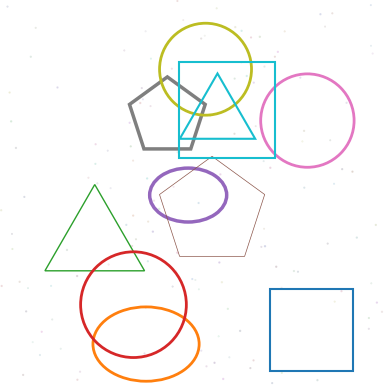[{"shape": "square", "thickness": 1.5, "radius": 0.54, "center": [0.809, 0.143]}, {"shape": "oval", "thickness": 2, "radius": 0.69, "center": [0.379, 0.106]}, {"shape": "triangle", "thickness": 1, "radius": 0.75, "center": [0.246, 0.371]}, {"shape": "circle", "thickness": 2, "radius": 0.69, "center": [0.347, 0.209]}, {"shape": "oval", "thickness": 2.5, "radius": 0.5, "center": [0.489, 0.493]}, {"shape": "pentagon", "thickness": 0.5, "radius": 0.72, "center": [0.551, 0.45]}, {"shape": "circle", "thickness": 2, "radius": 0.61, "center": [0.798, 0.687]}, {"shape": "pentagon", "thickness": 2.5, "radius": 0.52, "center": [0.435, 0.697]}, {"shape": "circle", "thickness": 2, "radius": 0.6, "center": [0.534, 0.82]}, {"shape": "square", "thickness": 1.5, "radius": 0.62, "center": [0.588, 0.713]}, {"shape": "triangle", "thickness": 1.5, "radius": 0.57, "center": [0.565, 0.696]}]